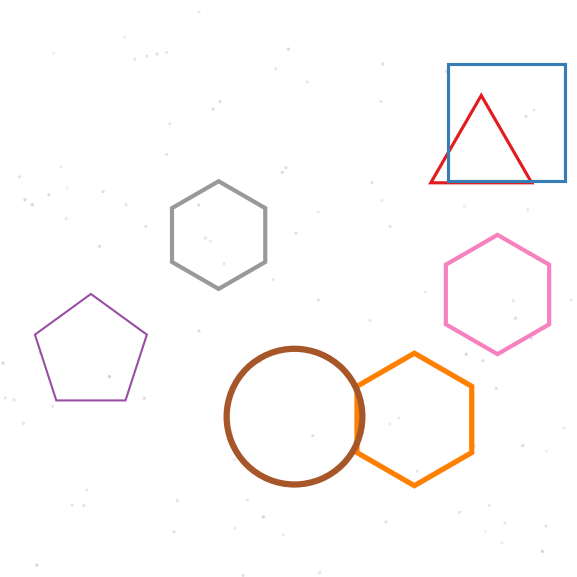[{"shape": "triangle", "thickness": 1.5, "radius": 0.5, "center": [0.833, 0.733]}, {"shape": "square", "thickness": 1.5, "radius": 0.51, "center": [0.876, 0.787]}, {"shape": "pentagon", "thickness": 1, "radius": 0.51, "center": [0.157, 0.388]}, {"shape": "hexagon", "thickness": 2.5, "radius": 0.57, "center": [0.718, 0.273]}, {"shape": "circle", "thickness": 3, "radius": 0.59, "center": [0.51, 0.278]}, {"shape": "hexagon", "thickness": 2, "radius": 0.52, "center": [0.861, 0.489]}, {"shape": "hexagon", "thickness": 2, "radius": 0.47, "center": [0.379, 0.592]}]